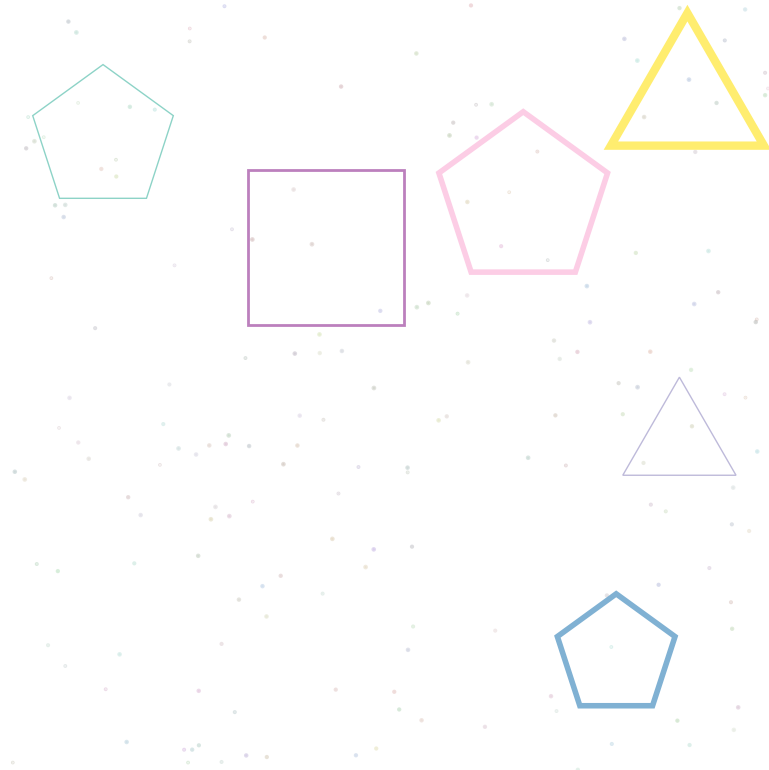[{"shape": "pentagon", "thickness": 0.5, "radius": 0.48, "center": [0.134, 0.82]}, {"shape": "triangle", "thickness": 0.5, "radius": 0.42, "center": [0.882, 0.425]}, {"shape": "pentagon", "thickness": 2, "radius": 0.4, "center": [0.8, 0.148]}, {"shape": "pentagon", "thickness": 2, "radius": 0.58, "center": [0.68, 0.74]}, {"shape": "square", "thickness": 1, "radius": 0.51, "center": [0.424, 0.678]}, {"shape": "triangle", "thickness": 3, "radius": 0.57, "center": [0.893, 0.868]}]